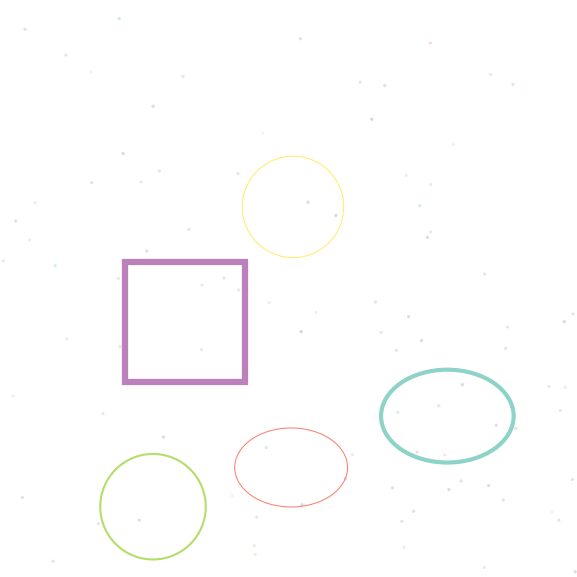[{"shape": "oval", "thickness": 2, "radius": 0.57, "center": [0.775, 0.279]}, {"shape": "oval", "thickness": 0.5, "radius": 0.49, "center": [0.504, 0.19]}, {"shape": "circle", "thickness": 1, "radius": 0.46, "center": [0.265, 0.122]}, {"shape": "square", "thickness": 3, "radius": 0.52, "center": [0.321, 0.442]}, {"shape": "circle", "thickness": 0.5, "radius": 0.44, "center": [0.507, 0.641]}]